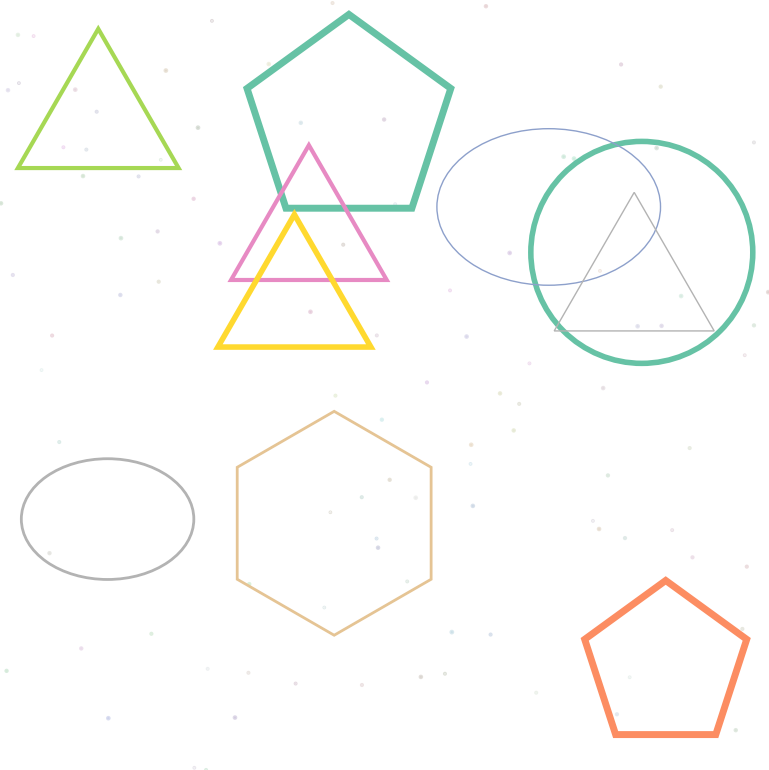[{"shape": "pentagon", "thickness": 2.5, "radius": 0.7, "center": [0.453, 0.842]}, {"shape": "circle", "thickness": 2, "radius": 0.72, "center": [0.834, 0.672]}, {"shape": "pentagon", "thickness": 2.5, "radius": 0.55, "center": [0.865, 0.135]}, {"shape": "oval", "thickness": 0.5, "radius": 0.73, "center": [0.713, 0.731]}, {"shape": "triangle", "thickness": 1.5, "radius": 0.58, "center": [0.401, 0.695]}, {"shape": "triangle", "thickness": 1.5, "radius": 0.6, "center": [0.128, 0.842]}, {"shape": "triangle", "thickness": 2, "radius": 0.57, "center": [0.382, 0.607]}, {"shape": "hexagon", "thickness": 1, "radius": 0.73, "center": [0.434, 0.32]}, {"shape": "triangle", "thickness": 0.5, "radius": 0.6, "center": [0.824, 0.63]}, {"shape": "oval", "thickness": 1, "radius": 0.56, "center": [0.14, 0.326]}]